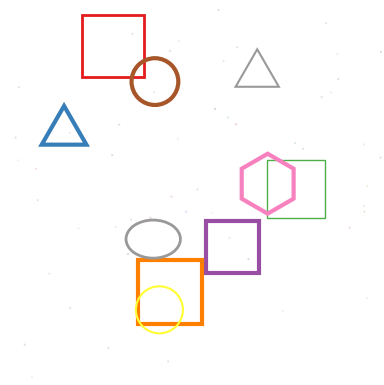[{"shape": "square", "thickness": 2, "radius": 0.4, "center": [0.293, 0.881]}, {"shape": "triangle", "thickness": 3, "radius": 0.34, "center": [0.166, 0.658]}, {"shape": "square", "thickness": 1, "radius": 0.37, "center": [0.769, 0.509]}, {"shape": "square", "thickness": 3, "radius": 0.34, "center": [0.604, 0.358]}, {"shape": "square", "thickness": 3, "radius": 0.41, "center": [0.442, 0.242]}, {"shape": "circle", "thickness": 1.5, "radius": 0.31, "center": [0.414, 0.195]}, {"shape": "circle", "thickness": 3, "radius": 0.3, "center": [0.402, 0.788]}, {"shape": "hexagon", "thickness": 3, "radius": 0.39, "center": [0.695, 0.523]}, {"shape": "triangle", "thickness": 1.5, "radius": 0.32, "center": [0.668, 0.807]}, {"shape": "oval", "thickness": 2, "radius": 0.35, "center": [0.398, 0.379]}]